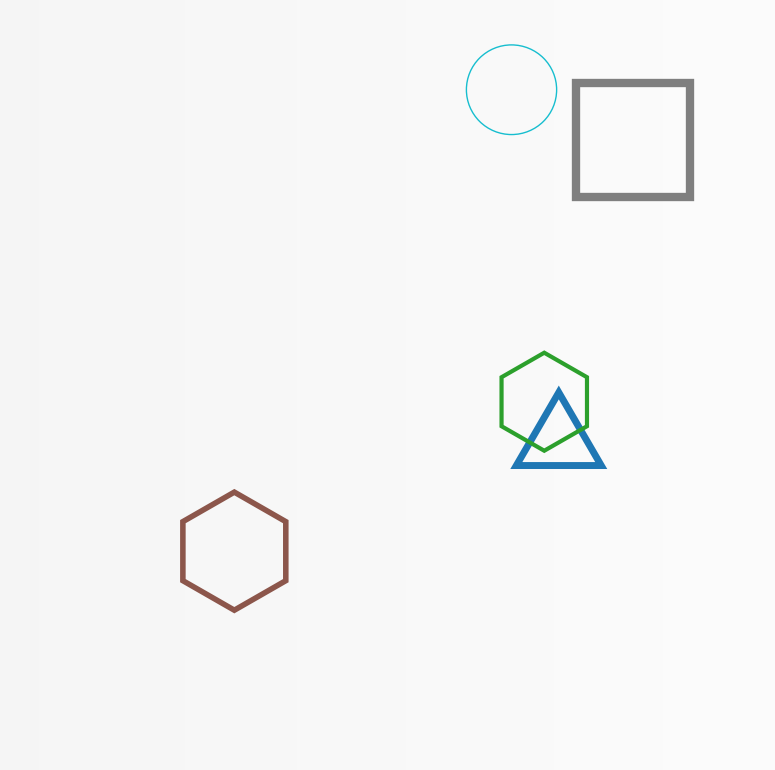[{"shape": "triangle", "thickness": 2.5, "radius": 0.32, "center": [0.721, 0.427]}, {"shape": "hexagon", "thickness": 1.5, "radius": 0.32, "center": [0.702, 0.478]}, {"shape": "hexagon", "thickness": 2, "radius": 0.38, "center": [0.302, 0.284]}, {"shape": "square", "thickness": 3, "radius": 0.37, "center": [0.817, 0.818]}, {"shape": "circle", "thickness": 0.5, "radius": 0.29, "center": [0.66, 0.883]}]